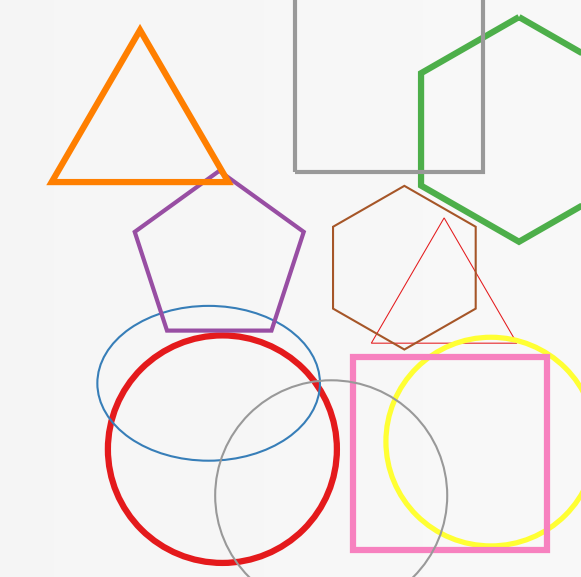[{"shape": "triangle", "thickness": 0.5, "radius": 0.72, "center": [0.764, 0.477]}, {"shape": "circle", "thickness": 3, "radius": 0.98, "center": [0.383, 0.221]}, {"shape": "oval", "thickness": 1, "radius": 0.96, "center": [0.359, 0.335]}, {"shape": "hexagon", "thickness": 3, "radius": 0.97, "center": [0.893, 0.775]}, {"shape": "pentagon", "thickness": 2, "radius": 0.76, "center": [0.377, 0.55]}, {"shape": "triangle", "thickness": 3, "radius": 0.88, "center": [0.241, 0.772]}, {"shape": "circle", "thickness": 2.5, "radius": 0.9, "center": [0.845, 0.234]}, {"shape": "hexagon", "thickness": 1, "radius": 0.71, "center": [0.696, 0.536]}, {"shape": "square", "thickness": 3, "radius": 0.84, "center": [0.775, 0.213]}, {"shape": "circle", "thickness": 1, "radius": 1.0, "center": [0.57, 0.141]}, {"shape": "square", "thickness": 2, "radius": 0.81, "center": [0.669, 0.863]}]